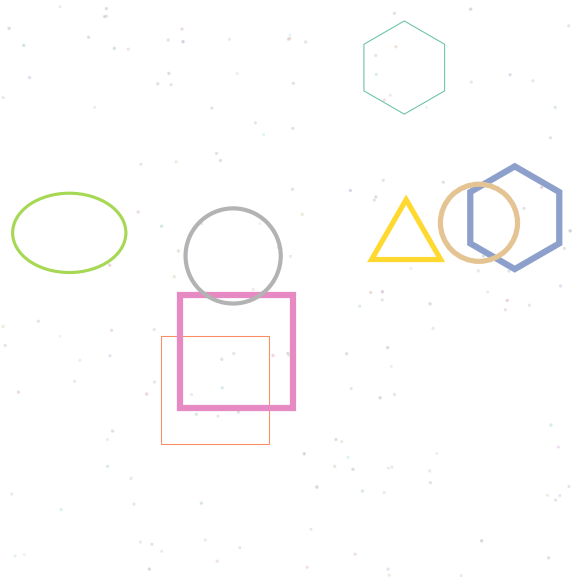[{"shape": "hexagon", "thickness": 0.5, "radius": 0.4, "center": [0.7, 0.882]}, {"shape": "square", "thickness": 0.5, "radius": 0.47, "center": [0.372, 0.324]}, {"shape": "hexagon", "thickness": 3, "radius": 0.44, "center": [0.891, 0.622]}, {"shape": "square", "thickness": 3, "radius": 0.49, "center": [0.41, 0.391]}, {"shape": "oval", "thickness": 1.5, "radius": 0.49, "center": [0.12, 0.596]}, {"shape": "triangle", "thickness": 2.5, "radius": 0.35, "center": [0.703, 0.584]}, {"shape": "circle", "thickness": 2.5, "radius": 0.33, "center": [0.829, 0.613]}, {"shape": "circle", "thickness": 2, "radius": 0.41, "center": [0.404, 0.556]}]